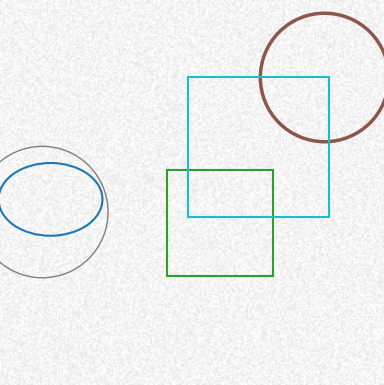[{"shape": "oval", "thickness": 1.5, "radius": 0.67, "center": [0.131, 0.482]}, {"shape": "square", "thickness": 1.5, "radius": 0.69, "center": [0.571, 0.421]}, {"shape": "circle", "thickness": 2.5, "radius": 0.83, "center": [0.843, 0.799]}, {"shape": "circle", "thickness": 1, "radius": 0.85, "center": [0.11, 0.449]}, {"shape": "square", "thickness": 1.5, "radius": 0.91, "center": [0.671, 0.618]}]